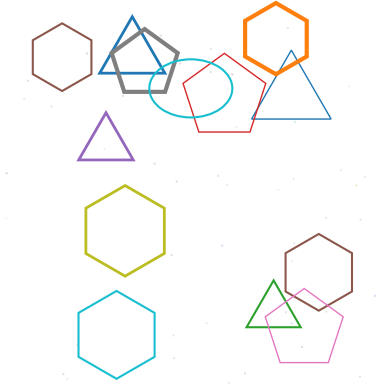[{"shape": "triangle", "thickness": 1, "radius": 0.6, "center": [0.757, 0.75]}, {"shape": "triangle", "thickness": 2, "radius": 0.49, "center": [0.344, 0.859]}, {"shape": "hexagon", "thickness": 3, "radius": 0.46, "center": [0.717, 0.9]}, {"shape": "triangle", "thickness": 1.5, "radius": 0.41, "center": [0.711, 0.191]}, {"shape": "pentagon", "thickness": 1, "radius": 0.56, "center": [0.583, 0.748]}, {"shape": "triangle", "thickness": 2, "radius": 0.41, "center": [0.275, 0.625]}, {"shape": "hexagon", "thickness": 1.5, "radius": 0.44, "center": [0.161, 0.851]}, {"shape": "hexagon", "thickness": 1.5, "radius": 0.5, "center": [0.828, 0.293]}, {"shape": "pentagon", "thickness": 1, "radius": 0.53, "center": [0.79, 0.144]}, {"shape": "pentagon", "thickness": 3, "radius": 0.45, "center": [0.376, 0.834]}, {"shape": "hexagon", "thickness": 2, "radius": 0.59, "center": [0.325, 0.4]}, {"shape": "hexagon", "thickness": 1.5, "radius": 0.57, "center": [0.303, 0.13]}, {"shape": "oval", "thickness": 1.5, "radius": 0.54, "center": [0.496, 0.77]}]